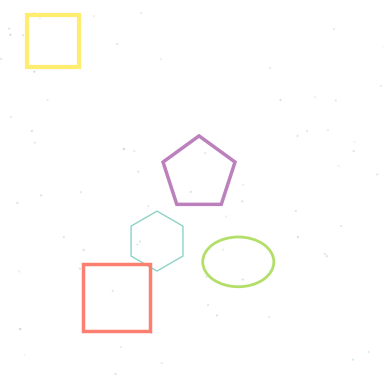[{"shape": "hexagon", "thickness": 1, "radius": 0.39, "center": [0.408, 0.374]}, {"shape": "square", "thickness": 2.5, "radius": 0.44, "center": [0.303, 0.227]}, {"shape": "oval", "thickness": 2, "radius": 0.46, "center": [0.619, 0.32]}, {"shape": "pentagon", "thickness": 2.5, "radius": 0.49, "center": [0.517, 0.549]}, {"shape": "square", "thickness": 3, "radius": 0.34, "center": [0.139, 0.893]}]